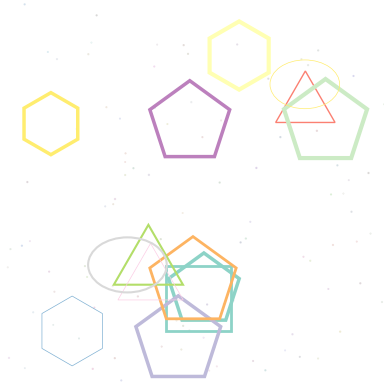[{"shape": "pentagon", "thickness": 2.5, "radius": 0.48, "center": [0.53, 0.246]}, {"shape": "square", "thickness": 2, "radius": 0.42, "center": [0.515, 0.225]}, {"shape": "hexagon", "thickness": 3, "radius": 0.44, "center": [0.621, 0.856]}, {"shape": "pentagon", "thickness": 2.5, "radius": 0.58, "center": [0.463, 0.116]}, {"shape": "triangle", "thickness": 1, "radius": 0.45, "center": [0.793, 0.726]}, {"shape": "hexagon", "thickness": 0.5, "radius": 0.45, "center": [0.187, 0.14]}, {"shape": "pentagon", "thickness": 2, "radius": 0.59, "center": [0.501, 0.267]}, {"shape": "triangle", "thickness": 1.5, "radius": 0.52, "center": [0.385, 0.312]}, {"shape": "triangle", "thickness": 0.5, "radius": 0.49, "center": [0.391, 0.27]}, {"shape": "oval", "thickness": 1.5, "radius": 0.51, "center": [0.331, 0.312]}, {"shape": "pentagon", "thickness": 2.5, "radius": 0.54, "center": [0.493, 0.681]}, {"shape": "pentagon", "thickness": 3, "radius": 0.57, "center": [0.846, 0.681]}, {"shape": "oval", "thickness": 0.5, "radius": 0.45, "center": [0.792, 0.781]}, {"shape": "hexagon", "thickness": 2.5, "radius": 0.4, "center": [0.132, 0.679]}]